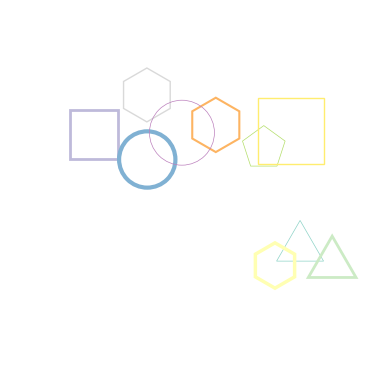[{"shape": "triangle", "thickness": 0.5, "radius": 0.35, "center": [0.779, 0.357]}, {"shape": "hexagon", "thickness": 2.5, "radius": 0.29, "center": [0.714, 0.31]}, {"shape": "square", "thickness": 2, "radius": 0.31, "center": [0.245, 0.651]}, {"shape": "circle", "thickness": 3, "radius": 0.37, "center": [0.382, 0.586]}, {"shape": "hexagon", "thickness": 1.5, "radius": 0.35, "center": [0.56, 0.676]}, {"shape": "pentagon", "thickness": 0.5, "radius": 0.29, "center": [0.685, 0.616]}, {"shape": "hexagon", "thickness": 1, "radius": 0.35, "center": [0.382, 0.753]}, {"shape": "circle", "thickness": 0.5, "radius": 0.42, "center": [0.473, 0.655]}, {"shape": "triangle", "thickness": 2, "radius": 0.36, "center": [0.863, 0.315]}, {"shape": "square", "thickness": 1, "radius": 0.43, "center": [0.756, 0.66]}]